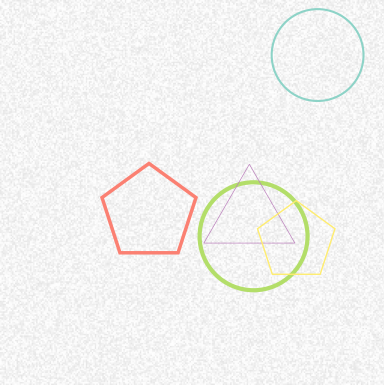[{"shape": "circle", "thickness": 1.5, "radius": 0.6, "center": [0.825, 0.857]}, {"shape": "pentagon", "thickness": 2.5, "radius": 0.64, "center": [0.387, 0.447]}, {"shape": "circle", "thickness": 3, "radius": 0.7, "center": [0.659, 0.386]}, {"shape": "triangle", "thickness": 0.5, "radius": 0.68, "center": [0.648, 0.437]}, {"shape": "pentagon", "thickness": 1, "radius": 0.53, "center": [0.769, 0.373]}]